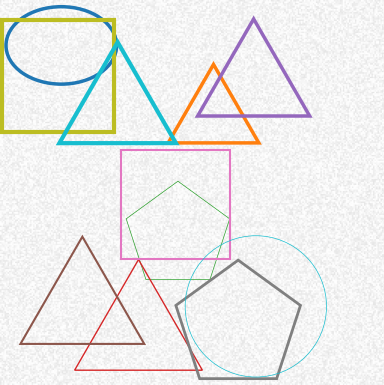[{"shape": "oval", "thickness": 2.5, "radius": 0.72, "center": [0.159, 0.882]}, {"shape": "triangle", "thickness": 2.5, "radius": 0.68, "center": [0.555, 0.697]}, {"shape": "pentagon", "thickness": 0.5, "radius": 0.71, "center": [0.462, 0.388]}, {"shape": "triangle", "thickness": 1, "radius": 0.96, "center": [0.36, 0.134]}, {"shape": "triangle", "thickness": 2.5, "radius": 0.84, "center": [0.659, 0.783]}, {"shape": "triangle", "thickness": 1.5, "radius": 0.93, "center": [0.214, 0.2]}, {"shape": "square", "thickness": 1.5, "radius": 0.71, "center": [0.455, 0.47]}, {"shape": "pentagon", "thickness": 2, "radius": 0.85, "center": [0.619, 0.154]}, {"shape": "square", "thickness": 3, "radius": 0.72, "center": [0.151, 0.803]}, {"shape": "triangle", "thickness": 3, "radius": 0.87, "center": [0.306, 0.716]}, {"shape": "circle", "thickness": 0.5, "radius": 0.92, "center": [0.665, 0.204]}]